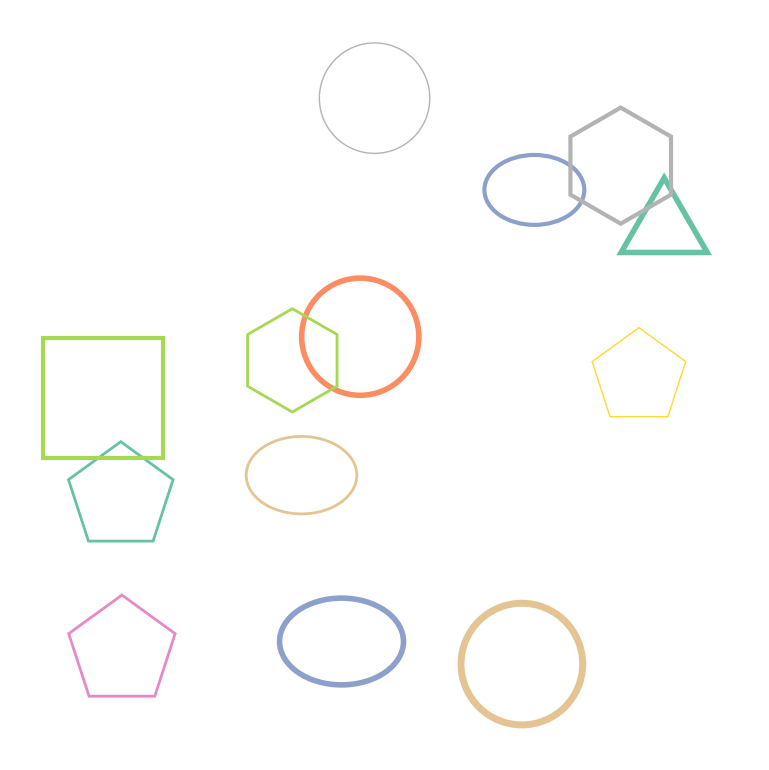[{"shape": "pentagon", "thickness": 1, "radius": 0.36, "center": [0.157, 0.355]}, {"shape": "triangle", "thickness": 2, "radius": 0.32, "center": [0.863, 0.704]}, {"shape": "circle", "thickness": 2, "radius": 0.38, "center": [0.468, 0.563]}, {"shape": "oval", "thickness": 1.5, "radius": 0.32, "center": [0.694, 0.753]}, {"shape": "oval", "thickness": 2, "radius": 0.4, "center": [0.444, 0.167]}, {"shape": "pentagon", "thickness": 1, "radius": 0.36, "center": [0.158, 0.155]}, {"shape": "hexagon", "thickness": 1, "radius": 0.34, "center": [0.38, 0.532]}, {"shape": "square", "thickness": 1.5, "radius": 0.39, "center": [0.134, 0.483]}, {"shape": "pentagon", "thickness": 0.5, "radius": 0.32, "center": [0.83, 0.511]}, {"shape": "oval", "thickness": 1, "radius": 0.36, "center": [0.392, 0.383]}, {"shape": "circle", "thickness": 2.5, "radius": 0.39, "center": [0.678, 0.138]}, {"shape": "hexagon", "thickness": 1.5, "radius": 0.38, "center": [0.806, 0.785]}, {"shape": "circle", "thickness": 0.5, "radius": 0.36, "center": [0.486, 0.873]}]